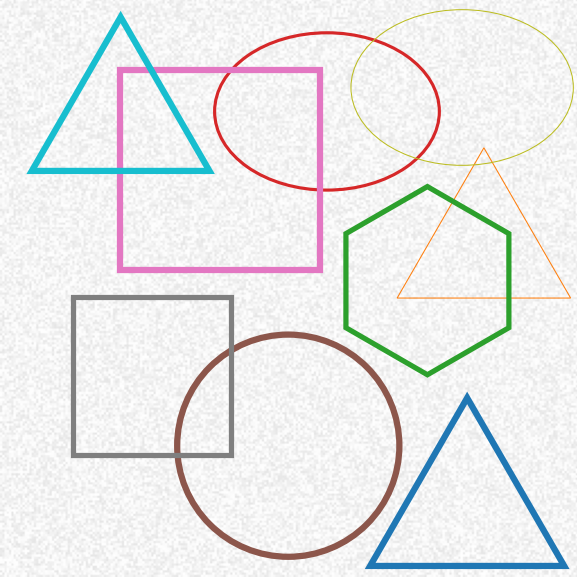[{"shape": "triangle", "thickness": 3, "radius": 0.97, "center": [0.809, 0.116]}, {"shape": "triangle", "thickness": 0.5, "radius": 0.87, "center": [0.838, 0.57]}, {"shape": "hexagon", "thickness": 2.5, "radius": 0.81, "center": [0.74, 0.513]}, {"shape": "oval", "thickness": 1.5, "radius": 0.97, "center": [0.566, 0.806]}, {"shape": "circle", "thickness": 3, "radius": 0.96, "center": [0.499, 0.227]}, {"shape": "square", "thickness": 3, "radius": 0.87, "center": [0.381, 0.704]}, {"shape": "square", "thickness": 2.5, "radius": 0.69, "center": [0.263, 0.348]}, {"shape": "oval", "thickness": 0.5, "radius": 0.96, "center": [0.8, 0.848]}, {"shape": "triangle", "thickness": 3, "radius": 0.89, "center": [0.209, 0.792]}]